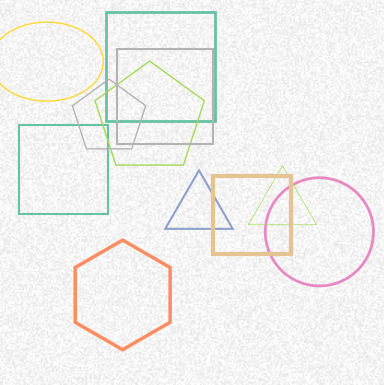[{"shape": "square", "thickness": 1.5, "radius": 0.58, "center": [0.166, 0.559]}, {"shape": "square", "thickness": 2, "radius": 0.71, "center": [0.417, 0.827]}, {"shape": "hexagon", "thickness": 2.5, "radius": 0.71, "center": [0.319, 0.234]}, {"shape": "triangle", "thickness": 1.5, "radius": 0.51, "center": [0.517, 0.456]}, {"shape": "circle", "thickness": 2, "radius": 0.7, "center": [0.83, 0.398]}, {"shape": "triangle", "thickness": 0.5, "radius": 0.51, "center": [0.734, 0.467]}, {"shape": "pentagon", "thickness": 1, "radius": 0.75, "center": [0.389, 0.692]}, {"shape": "oval", "thickness": 1, "radius": 0.73, "center": [0.122, 0.84]}, {"shape": "square", "thickness": 3, "radius": 0.5, "center": [0.655, 0.442]}, {"shape": "pentagon", "thickness": 1, "radius": 0.5, "center": [0.283, 0.694]}, {"shape": "square", "thickness": 1.5, "radius": 0.62, "center": [0.429, 0.749]}]